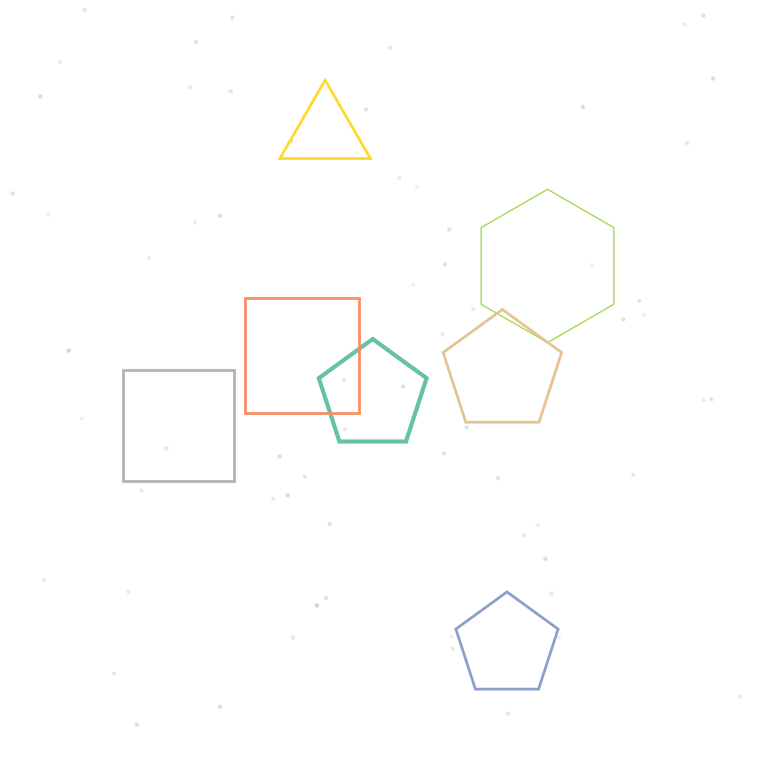[{"shape": "pentagon", "thickness": 1.5, "radius": 0.37, "center": [0.484, 0.486]}, {"shape": "square", "thickness": 1, "radius": 0.37, "center": [0.392, 0.538]}, {"shape": "pentagon", "thickness": 1, "radius": 0.35, "center": [0.658, 0.161]}, {"shape": "hexagon", "thickness": 0.5, "radius": 0.5, "center": [0.711, 0.655]}, {"shape": "triangle", "thickness": 1, "radius": 0.34, "center": [0.422, 0.828]}, {"shape": "pentagon", "thickness": 1, "radius": 0.4, "center": [0.652, 0.517]}, {"shape": "square", "thickness": 1, "radius": 0.36, "center": [0.232, 0.448]}]